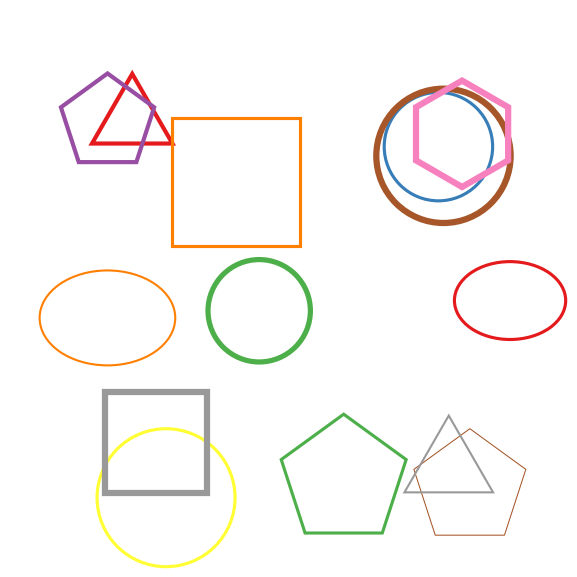[{"shape": "triangle", "thickness": 2, "radius": 0.4, "center": [0.229, 0.791]}, {"shape": "oval", "thickness": 1.5, "radius": 0.48, "center": [0.883, 0.479]}, {"shape": "circle", "thickness": 1.5, "radius": 0.47, "center": [0.759, 0.745]}, {"shape": "circle", "thickness": 2.5, "radius": 0.44, "center": [0.449, 0.461]}, {"shape": "pentagon", "thickness": 1.5, "radius": 0.57, "center": [0.595, 0.168]}, {"shape": "pentagon", "thickness": 2, "radius": 0.42, "center": [0.186, 0.787]}, {"shape": "square", "thickness": 1.5, "radius": 0.55, "center": [0.408, 0.684]}, {"shape": "oval", "thickness": 1, "radius": 0.59, "center": [0.186, 0.449]}, {"shape": "circle", "thickness": 1.5, "radius": 0.6, "center": [0.288, 0.137]}, {"shape": "circle", "thickness": 3, "radius": 0.58, "center": [0.768, 0.729]}, {"shape": "pentagon", "thickness": 0.5, "radius": 0.51, "center": [0.814, 0.155]}, {"shape": "hexagon", "thickness": 3, "radius": 0.46, "center": [0.8, 0.767]}, {"shape": "triangle", "thickness": 1, "radius": 0.44, "center": [0.777, 0.191]}, {"shape": "square", "thickness": 3, "radius": 0.44, "center": [0.27, 0.233]}]